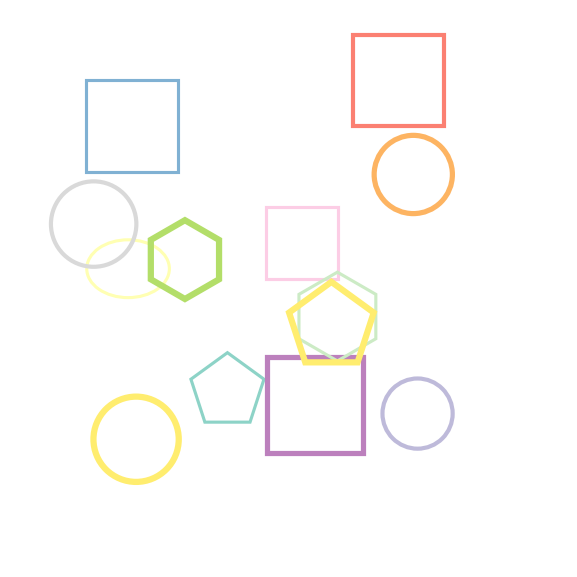[{"shape": "pentagon", "thickness": 1.5, "radius": 0.33, "center": [0.394, 0.322]}, {"shape": "oval", "thickness": 1.5, "radius": 0.36, "center": [0.222, 0.534]}, {"shape": "circle", "thickness": 2, "radius": 0.3, "center": [0.723, 0.283]}, {"shape": "square", "thickness": 2, "radius": 0.39, "center": [0.691, 0.86]}, {"shape": "square", "thickness": 1.5, "radius": 0.4, "center": [0.229, 0.781]}, {"shape": "circle", "thickness": 2.5, "radius": 0.34, "center": [0.716, 0.697]}, {"shape": "hexagon", "thickness": 3, "radius": 0.34, "center": [0.32, 0.55]}, {"shape": "square", "thickness": 1.5, "radius": 0.31, "center": [0.523, 0.578]}, {"shape": "circle", "thickness": 2, "radius": 0.37, "center": [0.162, 0.611]}, {"shape": "square", "thickness": 2.5, "radius": 0.42, "center": [0.546, 0.297]}, {"shape": "hexagon", "thickness": 1.5, "radius": 0.38, "center": [0.584, 0.451]}, {"shape": "circle", "thickness": 3, "radius": 0.37, "center": [0.236, 0.239]}, {"shape": "pentagon", "thickness": 3, "radius": 0.39, "center": [0.574, 0.434]}]